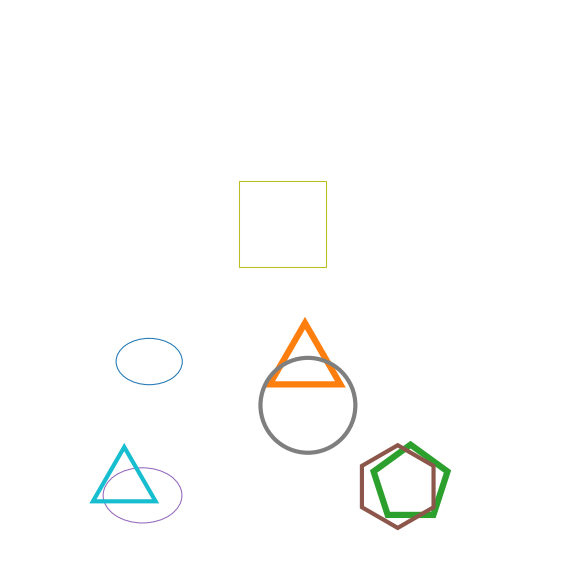[{"shape": "oval", "thickness": 0.5, "radius": 0.29, "center": [0.258, 0.373]}, {"shape": "triangle", "thickness": 3, "radius": 0.35, "center": [0.528, 0.369]}, {"shape": "pentagon", "thickness": 3, "radius": 0.34, "center": [0.711, 0.162]}, {"shape": "oval", "thickness": 0.5, "radius": 0.34, "center": [0.247, 0.141]}, {"shape": "hexagon", "thickness": 2, "radius": 0.36, "center": [0.689, 0.157]}, {"shape": "circle", "thickness": 2, "radius": 0.41, "center": [0.533, 0.297]}, {"shape": "square", "thickness": 0.5, "radius": 0.37, "center": [0.489, 0.612]}, {"shape": "triangle", "thickness": 2, "radius": 0.31, "center": [0.215, 0.162]}]